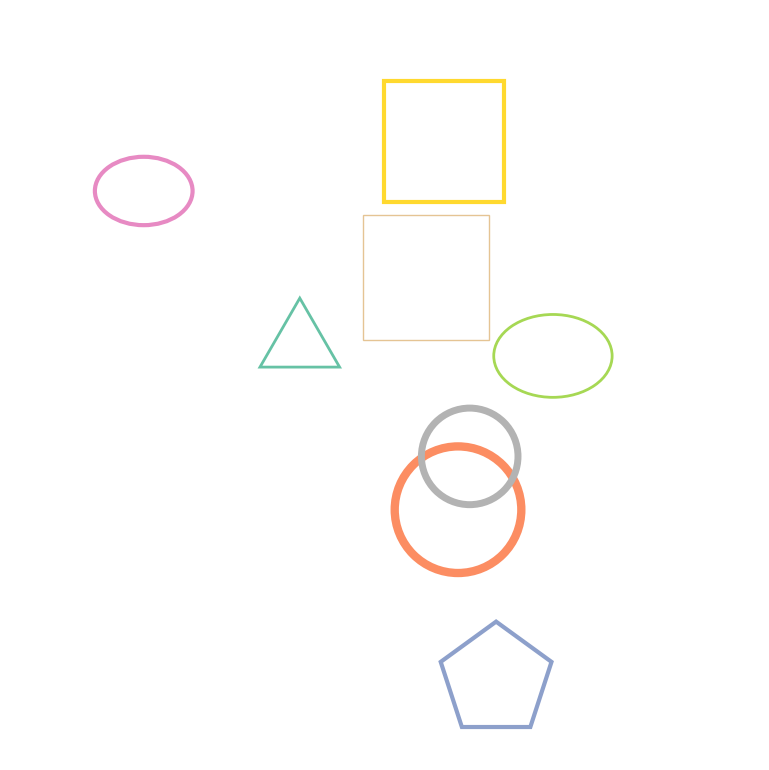[{"shape": "triangle", "thickness": 1, "radius": 0.3, "center": [0.389, 0.553]}, {"shape": "circle", "thickness": 3, "radius": 0.41, "center": [0.595, 0.338]}, {"shape": "pentagon", "thickness": 1.5, "radius": 0.38, "center": [0.644, 0.117]}, {"shape": "oval", "thickness": 1.5, "radius": 0.32, "center": [0.187, 0.752]}, {"shape": "oval", "thickness": 1, "radius": 0.38, "center": [0.718, 0.538]}, {"shape": "square", "thickness": 1.5, "radius": 0.39, "center": [0.577, 0.816]}, {"shape": "square", "thickness": 0.5, "radius": 0.41, "center": [0.553, 0.64]}, {"shape": "circle", "thickness": 2.5, "radius": 0.31, "center": [0.61, 0.407]}]